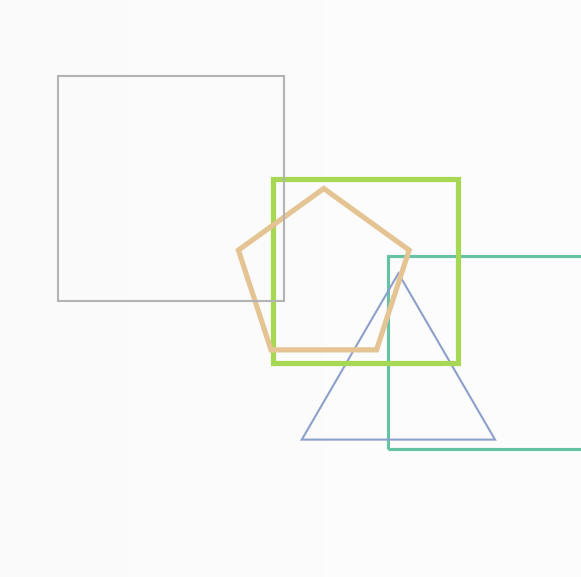[{"shape": "square", "thickness": 1.5, "radius": 0.84, "center": [0.835, 0.389]}, {"shape": "triangle", "thickness": 1, "radius": 0.96, "center": [0.685, 0.334]}, {"shape": "square", "thickness": 2.5, "radius": 0.8, "center": [0.629, 0.53]}, {"shape": "pentagon", "thickness": 2.5, "radius": 0.77, "center": [0.557, 0.518]}, {"shape": "square", "thickness": 1, "radius": 0.98, "center": [0.294, 0.673]}]